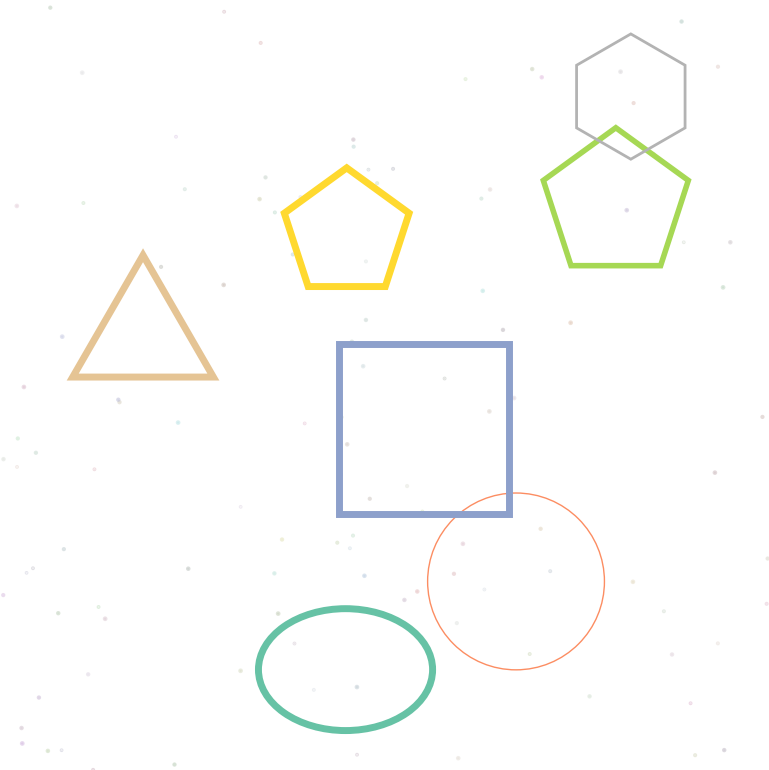[{"shape": "oval", "thickness": 2.5, "radius": 0.57, "center": [0.449, 0.13]}, {"shape": "circle", "thickness": 0.5, "radius": 0.57, "center": [0.67, 0.245]}, {"shape": "square", "thickness": 2.5, "radius": 0.55, "center": [0.551, 0.443]}, {"shape": "pentagon", "thickness": 2, "radius": 0.5, "center": [0.8, 0.735]}, {"shape": "pentagon", "thickness": 2.5, "radius": 0.43, "center": [0.45, 0.697]}, {"shape": "triangle", "thickness": 2.5, "radius": 0.53, "center": [0.186, 0.563]}, {"shape": "hexagon", "thickness": 1, "radius": 0.41, "center": [0.819, 0.875]}]